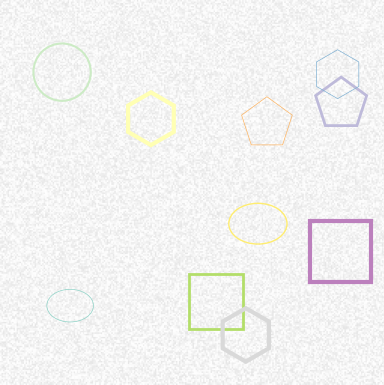[{"shape": "oval", "thickness": 0.5, "radius": 0.3, "center": [0.182, 0.206]}, {"shape": "hexagon", "thickness": 3, "radius": 0.34, "center": [0.392, 0.692]}, {"shape": "pentagon", "thickness": 2, "radius": 0.35, "center": [0.886, 0.73]}, {"shape": "hexagon", "thickness": 0.5, "radius": 0.32, "center": [0.877, 0.807]}, {"shape": "pentagon", "thickness": 0.5, "radius": 0.35, "center": [0.693, 0.68]}, {"shape": "square", "thickness": 2, "radius": 0.35, "center": [0.562, 0.217]}, {"shape": "hexagon", "thickness": 3, "radius": 0.35, "center": [0.638, 0.13]}, {"shape": "square", "thickness": 3, "radius": 0.4, "center": [0.885, 0.346]}, {"shape": "circle", "thickness": 1.5, "radius": 0.37, "center": [0.161, 0.813]}, {"shape": "oval", "thickness": 1, "radius": 0.38, "center": [0.67, 0.419]}]